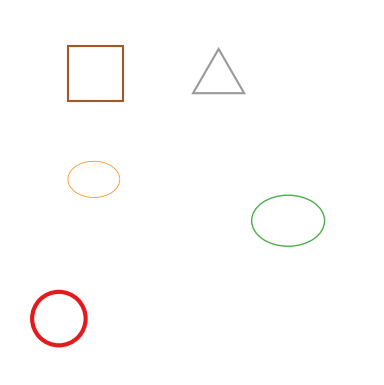[{"shape": "circle", "thickness": 3, "radius": 0.35, "center": [0.153, 0.172]}, {"shape": "oval", "thickness": 1, "radius": 0.47, "center": [0.748, 0.427]}, {"shape": "oval", "thickness": 0.5, "radius": 0.34, "center": [0.244, 0.534]}, {"shape": "square", "thickness": 1.5, "radius": 0.36, "center": [0.247, 0.809]}, {"shape": "triangle", "thickness": 1.5, "radius": 0.38, "center": [0.568, 0.796]}]